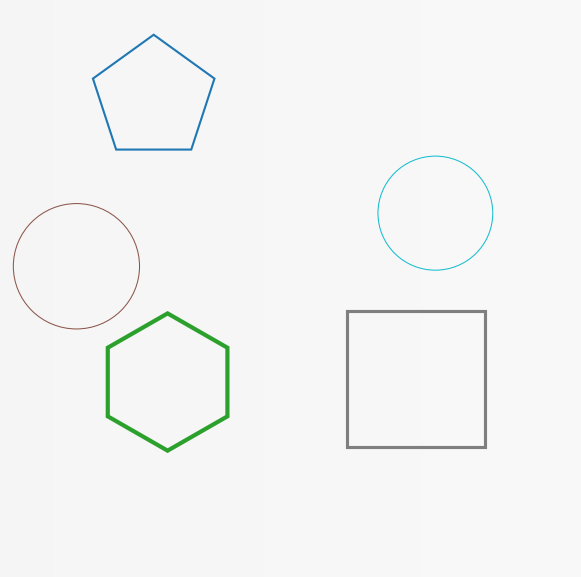[{"shape": "pentagon", "thickness": 1, "radius": 0.55, "center": [0.264, 0.829]}, {"shape": "hexagon", "thickness": 2, "radius": 0.59, "center": [0.288, 0.338]}, {"shape": "circle", "thickness": 0.5, "radius": 0.54, "center": [0.131, 0.538]}, {"shape": "square", "thickness": 1.5, "radius": 0.59, "center": [0.716, 0.343]}, {"shape": "circle", "thickness": 0.5, "radius": 0.49, "center": [0.749, 0.63]}]